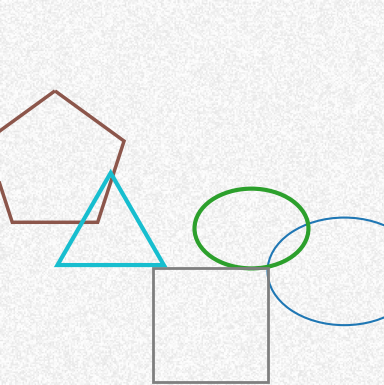[{"shape": "oval", "thickness": 1.5, "radius": 1.0, "center": [0.894, 0.295]}, {"shape": "oval", "thickness": 3, "radius": 0.74, "center": [0.653, 0.406]}, {"shape": "pentagon", "thickness": 2.5, "radius": 0.94, "center": [0.143, 0.575]}, {"shape": "square", "thickness": 2, "radius": 0.74, "center": [0.546, 0.156]}, {"shape": "triangle", "thickness": 3, "radius": 0.8, "center": [0.287, 0.391]}]